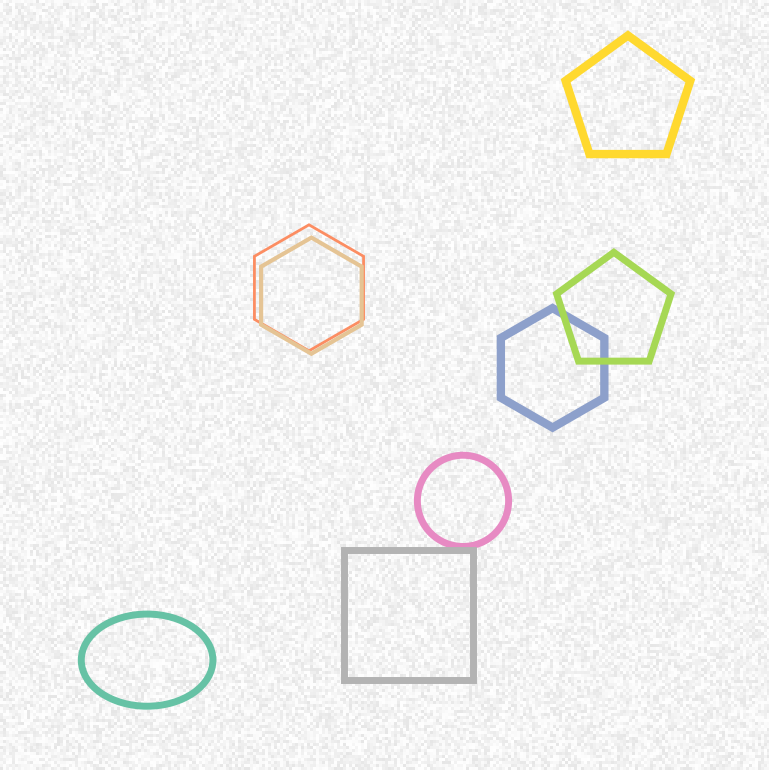[{"shape": "oval", "thickness": 2.5, "radius": 0.43, "center": [0.191, 0.143]}, {"shape": "hexagon", "thickness": 1, "radius": 0.41, "center": [0.401, 0.626]}, {"shape": "hexagon", "thickness": 3, "radius": 0.39, "center": [0.718, 0.522]}, {"shape": "circle", "thickness": 2.5, "radius": 0.3, "center": [0.601, 0.35]}, {"shape": "pentagon", "thickness": 2.5, "radius": 0.39, "center": [0.797, 0.594]}, {"shape": "pentagon", "thickness": 3, "radius": 0.43, "center": [0.816, 0.869]}, {"shape": "hexagon", "thickness": 1.5, "radius": 0.38, "center": [0.404, 0.616]}, {"shape": "square", "thickness": 2.5, "radius": 0.42, "center": [0.531, 0.201]}]